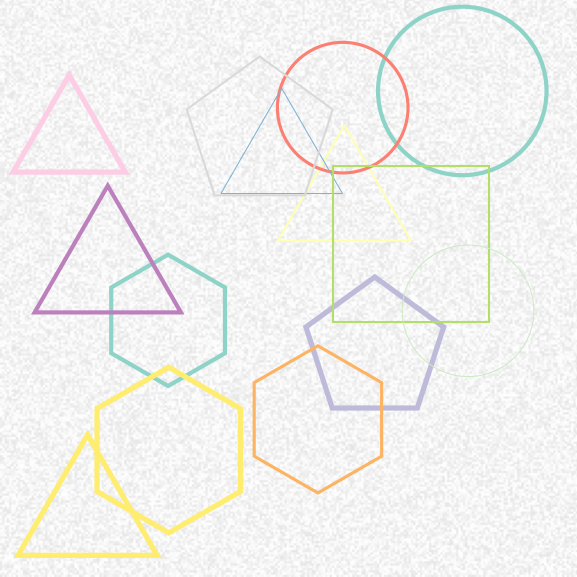[{"shape": "hexagon", "thickness": 2, "radius": 0.57, "center": [0.291, 0.444]}, {"shape": "circle", "thickness": 2, "radius": 0.73, "center": [0.801, 0.842]}, {"shape": "triangle", "thickness": 1, "radius": 0.66, "center": [0.596, 0.649]}, {"shape": "pentagon", "thickness": 2.5, "radius": 0.63, "center": [0.649, 0.394]}, {"shape": "circle", "thickness": 1.5, "radius": 0.57, "center": [0.593, 0.813]}, {"shape": "triangle", "thickness": 0.5, "radius": 0.61, "center": [0.488, 0.725]}, {"shape": "hexagon", "thickness": 1.5, "radius": 0.64, "center": [0.55, 0.273]}, {"shape": "square", "thickness": 1, "radius": 0.68, "center": [0.712, 0.577]}, {"shape": "triangle", "thickness": 2.5, "radius": 0.56, "center": [0.12, 0.757]}, {"shape": "pentagon", "thickness": 1, "radius": 0.66, "center": [0.45, 0.768]}, {"shape": "triangle", "thickness": 2, "radius": 0.73, "center": [0.187, 0.531]}, {"shape": "circle", "thickness": 0.5, "radius": 0.57, "center": [0.81, 0.461]}, {"shape": "hexagon", "thickness": 2.5, "radius": 0.72, "center": [0.292, 0.22]}, {"shape": "triangle", "thickness": 2.5, "radius": 0.7, "center": [0.152, 0.107]}]